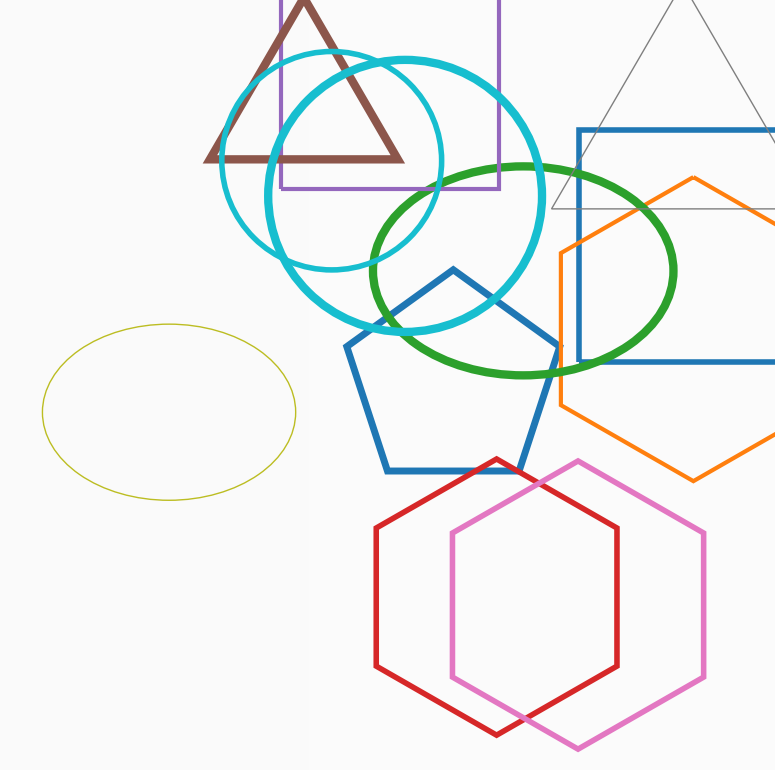[{"shape": "square", "thickness": 2, "radius": 0.75, "center": [0.897, 0.681]}, {"shape": "pentagon", "thickness": 2.5, "radius": 0.72, "center": [0.585, 0.505]}, {"shape": "hexagon", "thickness": 1.5, "radius": 0.99, "center": [0.895, 0.573]}, {"shape": "oval", "thickness": 3, "radius": 0.97, "center": [0.675, 0.648]}, {"shape": "hexagon", "thickness": 2, "radius": 0.9, "center": [0.641, 0.225]}, {"shape": "square", "thickness": 1.5, "radius": 0.7, "center": [0.503, 0.895]}, {"shape": "triangle", "thickness": 3, "radius": 0.7, "center": [0.392, 0.863]}, {"shape": "hexagon", "thickness": 2, "radius": 0.94, "center": [0.746, 0.214]}, {"shape": "triangle", "thickness": 0.5, "radius": 0.98, "center": [0.881, 0.826]}, {"shape": "oval", "thickness": 0.5, "radius": 0.82, "center": [0.218, 0.465]}, {"shape": "circle", "thickness": 3, "radius": 0.88, "center": [0.523, 0.746]}, {"shape": "circle", "thickness": 2, "radius": 0.71, "center": [0.428, 0.791]}]